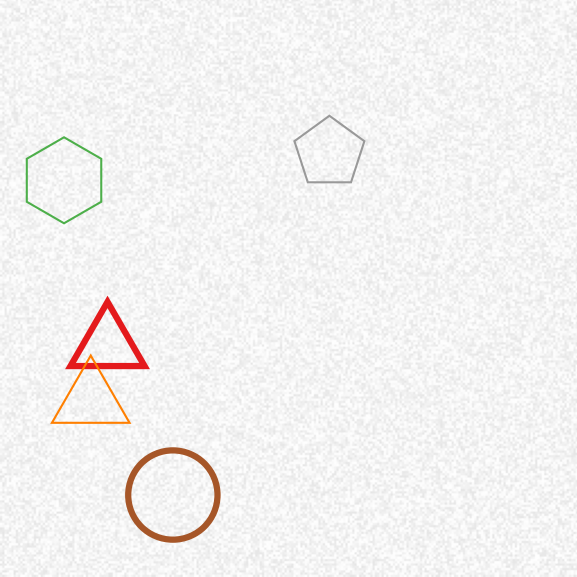[{"shape": "triangle", "thickness": 3, "radius": 0.37, "center": [0.186, 0.402]}, {"shape": "hexagon", "thickness": 1, "radius": 0.37, "center": [0.111, 0.687]}, {"shape": "triangle", "thickness": 1, "radius": 0.39, "center": [0.157, 0.306]}, {"shape": "circle", "thickness": 3, "radius": 0.39, "center": [0.299, 0.142]}, {"shape": "pentagon", "thickness": 1, "radius": 0.32, "center": [0.57, 0.735]}]